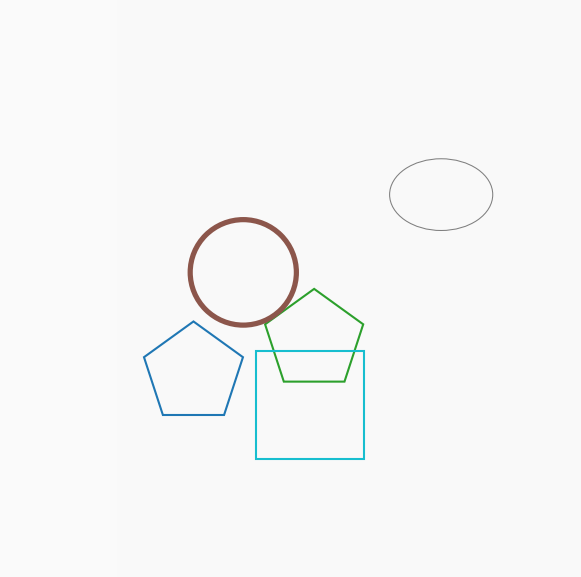[{"shape": "pentagon", "thickness": 1, "radius": 0.45, "center": [0.333, 0.353]}, {"shape": "pentagon", "thickness": 1, "radius": 0.44, "center": [0.54, 0.41]}, {"shape": "circle", "thickness": 2.5, "radius": 0.46, "center": [0.419, 0.527]}, {"shape": "oval", "thickness": 0.5, "radius": 0.44, "center": [0.759, 0.662]}, {"shape": "square", "thickness": 1, "radius": 0.47, "center": [0.534, 0.297]}]